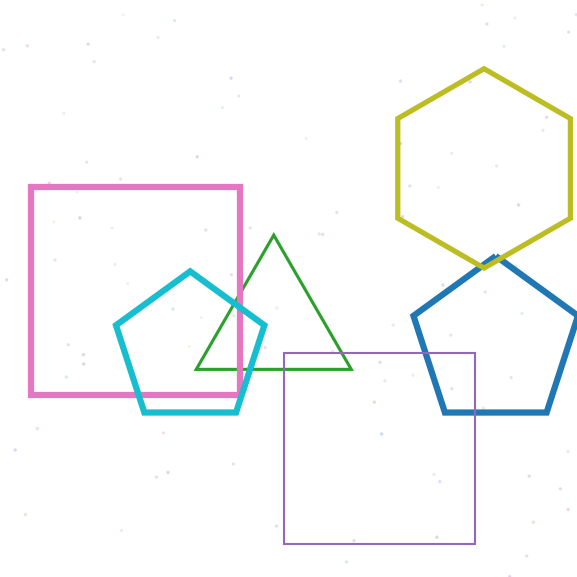[{"shape": "pentagon", "thickness": 3, "radius": 0.75, "center": [0.858, 0.406]}, {"shape": "triangle", "thickness": 1.5, "radius": 0.77, "center": [0.474, 0.437]}, {"shape": "square", "thickness": 1, "radius": 0.83, "center": [0.657, 0.223]}, {"shape": "square", "thickness": 3, "radius": 0.9, "center": [0.235, 0.495]}, {"shape": "hexagon", "thickness": 2.5, "radius": 0.86, "center": [0.838, 0.708]}, {"shape": "pentagon", "thickness": 3, "radius": 0.68, "center": [0.329, 0.394]}]